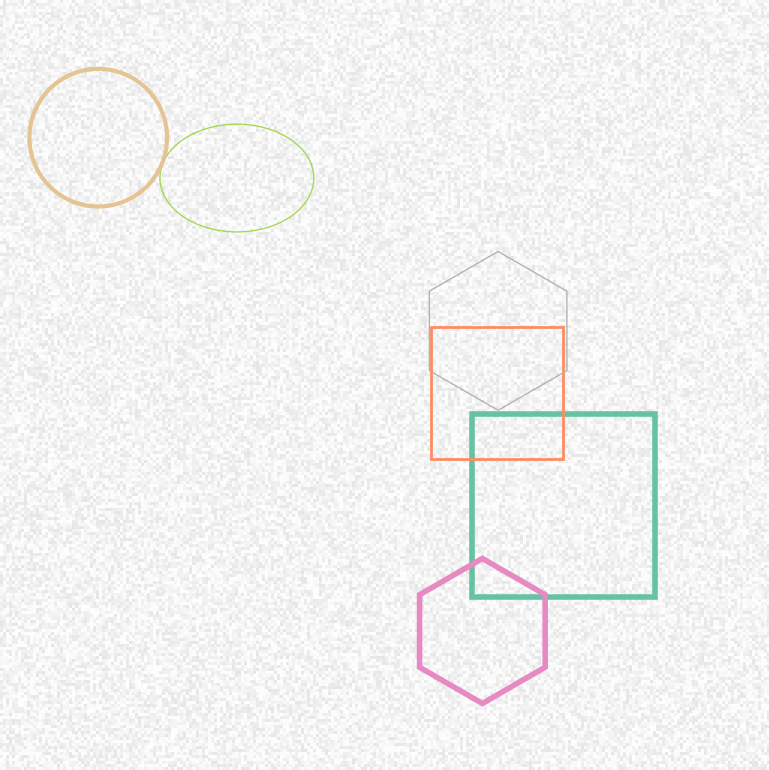[{"shape": "square", "thickness": 2, "radius": 0.59, "center": [0.732, 0.343]}, {"shape": "square", "thickness": 1, "radius": 0.43, "center": [0.645, 0.49]}, {"shape": "hexagon", "thickness": 2, "radius": 0.47, "center": [0.626, 0.181]}, {"shape": "oval", "thickness": 0.5, "radius": 0.5, "center": [0.308, 0.769]}, {"shape": "circle", "thickness": 1.5, "radius": 0.45, "center": [0.128, 0.821]}, {"shape": "hexagon", "thickness": 0.5, "radius": 0.52, "center": [0.647, 0.57]}]